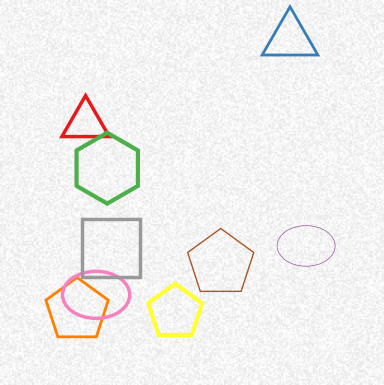[{"shape": "triangle", "thickness": 2.5, "radius": 0.35, "center": [0.222, 0.681]}, {"shape": "triangle", "thickness": 2, "radius": 0.42, "center": [0.753, 0.899]}, {"shape": "hexagon", "thickness": 3, "radius": 0.46, "center": [0.279, 0.563]}, {"shape": "oval", "thickness": 0.5, "radius": 0.38, "center": [0.795, 0.361]}, {"shape": "pentagon", "thickness": 2, "radius": 0.43, "center": [0.2, 0.194]}, {"shape": "pentagon", "thickness": 3, "radius": 0.37, "center": [0.455, 0.19]}, {"shape": "pentagon", "thickness": 1, "radius": 0.45, "center": [0.573, 0.316]}, {"shape": "oval", "thickness": 2.5, "radius": 0.44, "center": [0.25, 0.234]}, {"shape": "square", "thickness": 2.5, "radius": 0.37, "center": [0.288, 0.355]}]